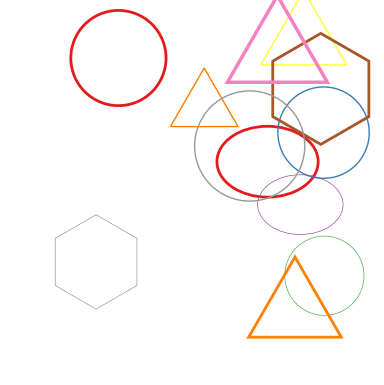[{"shape": "circle", "thickness": 2, "radius": 0.62, "center": [0.308, 0.849]}, {"shape": "oval", "thickness": 2, "radius": 0.66, "center": [0.695, 0.58]}, {"shape": "circle", "thickness": 1, "radius": 0.59, "center": [0.84, 0.655]}, {"shape": "circle", "thickness": 0.5, "radius": 0.51, "center": [0.843, 0.284]}, {"shape": "oval", "thickness": 0.5, "radius": 0.55, "center": [0.78, 0.468]}, {"shape": "triangle", "thickness": 2, "radius": 0.69, "center": [0.766, 0.194]}, {"shape": "triangle", "thickness": 1, "radius": 0.51, "center": [0.53, 0.722]}, {"shape": "triangle", "thickness": 1, "radius": 0.64, "center": [0.789, 0.896]}, {"shape": "hexagon", "thickness": 2, "radius": 0.72, "center": [0.833, 0.769]}, {"shape": "triangle", "thickness": 2.5, "radius": 0.75, "center": [0.72, 0.861]}, {"shape": "circle", "thickness": 1, "radius": 0.72, "center": [0.649, 0.621]}, {"shape": "hexagon", "thickness": 0.5, "radius": 0.61, "center": [0.25, 0.32]}]